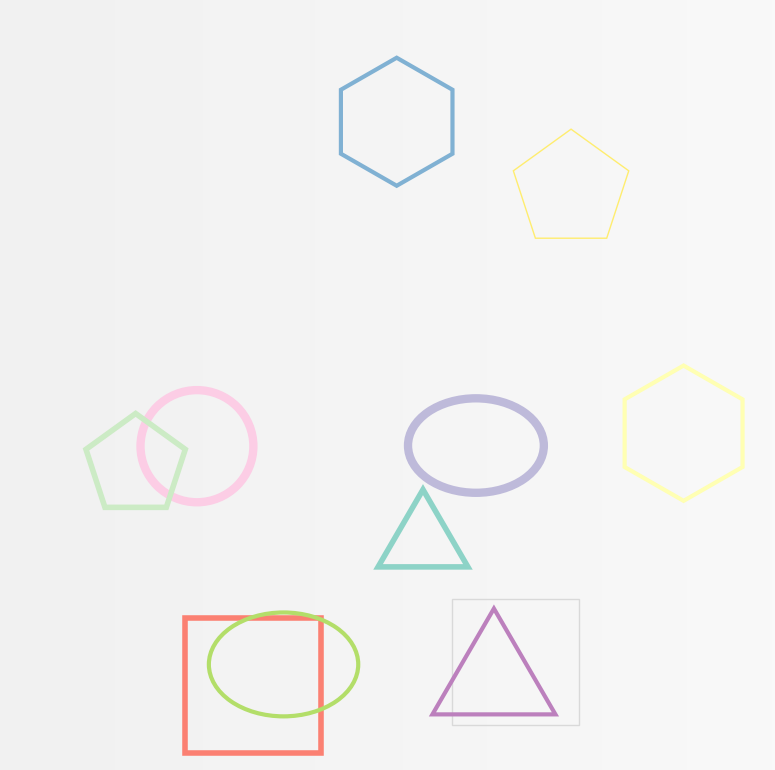[{"shape": "triangle", "thickness": 2, "radius": 0.33, "center": [0.546, 0.297]}, {"shape": "hexagon", "thickness": 1.5, "radius": 0.44, "center": [0.882, 0.437]}, {"shape": "oval", "thickness": 3, "radius": 0.44, "center": [0.614, 0.421]}, {"shape": "square", "thickness": 2, "radius": 0.44, "center": [0.326, 0.11]}, {"shape": "hexagon", "thickness": 1.5, "radius": 0.42, "center": [0.512, 0.842]}, {"shape": "oval", "thickness": 1.5, "radius": 0.48, "center": [0.366, 0.137]}, {"shape": "circle", "thickness": 3, "radius": 0.36, "center": [0.254, 0.421]}, {"shape": "square", "thickness": 0.5, "radius": 0.41, "center": [0.665, 0.14]}, {"shape": "triangle", "thickness": 1.5, "radius": 0.46, "center": [0.637, 0.118]}, {"shape": "pentagon", "thickness": 2, "radius": 0.34, "center": [0.175, 0.396]}, {"shape": "pentagon", "thickness": 0.5, "radius": 0.39, "center": [0.737, 0.754]}]